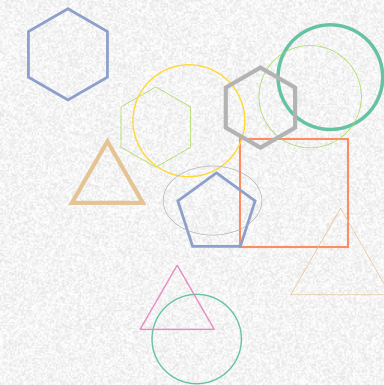[{"shape": "circle", "thickness": 2.5, "radius": 0.68, "center": [0.858, 0.8]}, {"shape": "circle", "thickness": 1, "radius": 0.58, "center": [0.511, 0.119]}, {"shape": "square", "thickness": 1.5, "radius": 0.7, "center": [0.764, 0.499]}, {"shape": "hexagon", "thickness": 2, "radius": 0.59, "center": [0.176, 0.859]}, {"shape": "pentagon", "thickness": 2, "radius": 0.53, "center": [0.562, 0.446]}, {"shape": "triangle", "thickness": 1, "radius": 0.56, "center": [0.46, 0.2]}, {"shape": "hexagon", "thickness": 0.5, "radius": 0.52, "center": [0.405, 0.67]}, {"shape": "circle", "thickness": 0.5, "radius": 0.66, "center": [0.806, 0.749]}, {"shape": "circle", "thickness": 1, "radius": 0.73, "center": [0.491, 0.686]}, {"shape": "triangle", "thickness": 0.5, "radius": 0.75, "center": [0.885, 0.309]}, {"shape": "triangle", "thickness": 3, "radius": 0.53, "center": [0.279, 0.526]}, {"shape": "hexagon", "thickness": 3, "radius": 0.52, "center": [0.676, 0.72]}, {"shape": "oval", "thickness": 0.5, "radius": 0.64, "center": [0.552, 0.479]}]